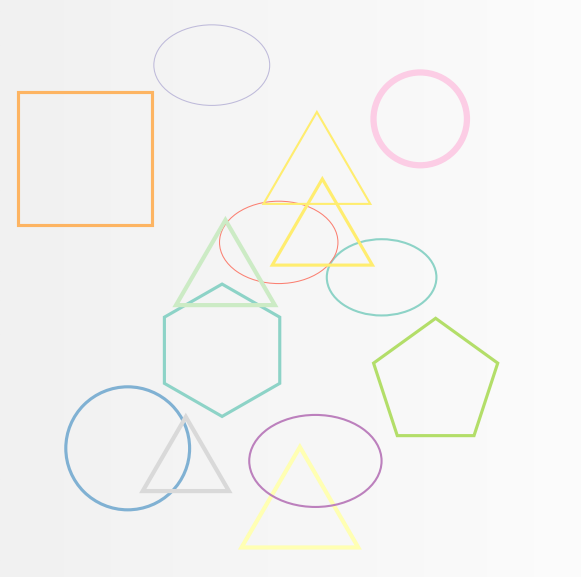[{"shape": "hexagon", "thickness": 1.5, "radius": 0.57, "center": [0.382, 0.393]}, {"shape": "oval", "thickness": 1, "radius": 0.47, "center": [0.657, 0.519]}, {"shape": "triangle", "thickness": 2, "radius": 0.58, "center": [0.516, 0.109]}, {"shape": "oval", "thickness": 0.5, "radius": 0.5, "center": [0.364, 0.886]}, {"shape": "oval", "thickness": 0.5, "radius": 0.51, "center": [0.48, 0.579]}, {"shape": "circle", "thickness": 1.5, "radius": 0.53, "center": [0.22, 0.223]}, {"shape": "square", "thickness": 1.5, "radius": 0.58, "center": [0.146, 0.725]}, {"shape": "pentagon", "thickness": 1.5, "radius": 0.56, "center": [0.749, 0.336]}, {"shape": "circle", "thickness": 3, "radius": 0.4, "center": [0.723, 0.793]}, {"shape": "triangle", "thickness": 2, "radius": 0.43, "center": [0.32, 0.192]}, {"shape": "oval", "thickness": 1, "radius": 0.57, "center": [0.543, 0.201]}, {"shape": "triangle", "thickness": 2, "radius": 0.49, "center": [0.388, 0.52]}, {"shape": "triangle", "thickness": 1, "radius": 0.53, "center": [0.545, 0.699]}, {"shape": "triangle", "thickness": 1.5, "radius": 0.5, "center": [0.555, 0.59]}]